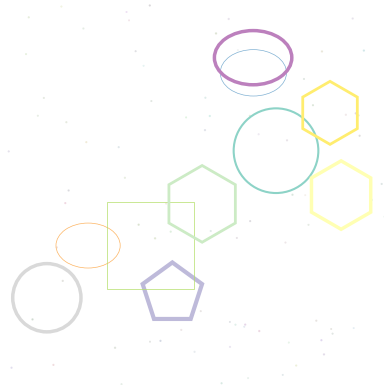[{"shape": "circle", "thickness": 1.5, "radius": 0.55, "center": [0.717, 0.609]}, {"shape": "hexagon", "thickness": 2.5, "radius": 0.44, "center": [0.886, 0.493]}, {"shape": "pentagon", "thickness": 3, "radius": 0.41, "center": [0.448, 0.237]}, {"shape": "oval", "thickness": 0.5, "radius": 0.43, "center": [0.658, 0.811]}, {"shape": "oval", "thickness": 0.5, "radius": 0.42, "center": [0.229, 0.362]}, {"shape": "square", "thickness": 0.5, "radius": 0.56, "center": [0.39, 0.363]}, {"shape": "circle", "thickness": 2.5, "radius": 0.44, "center": [0.122, 0.227]}, {"shape": "oval", "thickness": 2.5, "radius": 0.5, "center": [0.657, 0.85]}, {"shape": "hexagon", "thickness": 2, "radius": 0.5, "center": [0.525, 0.47]}, {"shape": "hexagon", "thickness": 2, "radius": 0.41, "center": [0.857, 0.707]}]